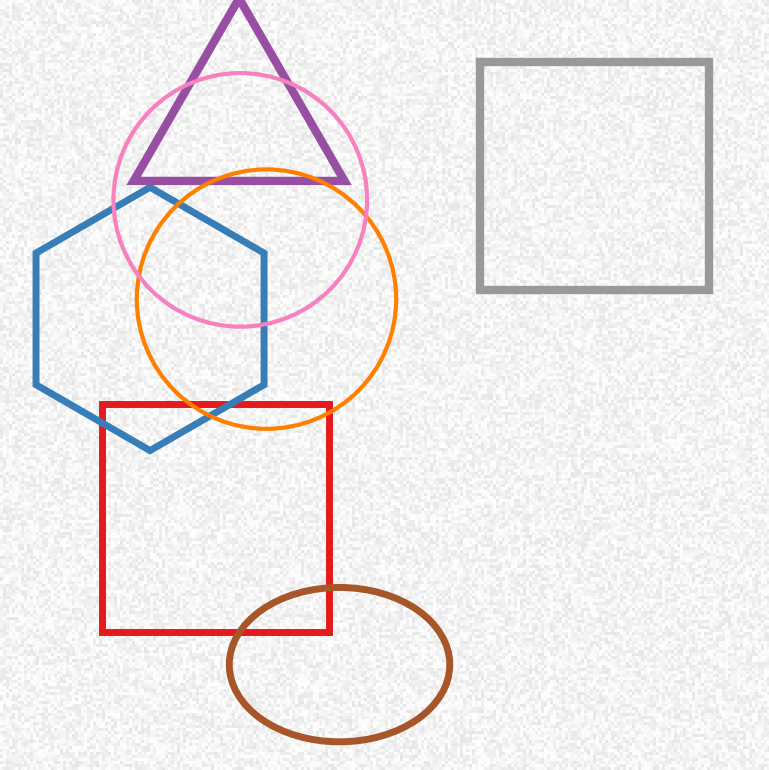[{"shape": "square", "thickness": 2.5, "radius": 0.74, "center": [0.28, 0.327]}, {"shape": "hexagon", "thickness": 2.5, "radius": 0.85, "center": [0.195, 0.586]}, {"shape": "triangle", "thickness": 3, "radius": 0.79, "center": [0.31, 0.844]}, {"shape": "circle", "thickness": 1.5, "radius": 0.84, "center": [0.346, 0.612]}, {"shape": "oval", "thickness": 2.5, "radius": 0.72, "center": [0.441, 0.137]}, {"shape": "circle", "thickness": 1.5, "radius": 0.82, "center": [0.312, 0.74]}, {"shape": "square", "thickness": 3, "radius": 0.74, "center": [0.772, 0.772]}]